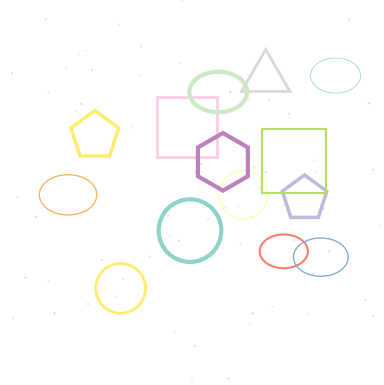[{"shape": "circle", "thickness": 3, "radius": 0.41, "center": [0.493, 0.401]}, {"shape": "oval", "thickness": 0.5, "radius": 0.33, "center": [0.872, 0.804]}, {"shape": "circle", "thickness": 1, "radius": 0.31, "center": [0.632, 0.494]}, {"shape": "pentagon", "thickness": 2.5, "radius": 0.3, "center": [0.791, 0.485]}, {"shape": "oval", "thickness": 1.5, "radius": 0.31, "center": [0.737, 0.347]}, {"shape": "oval", "thickness": 1, "radius": 0.36, "center": [0.833, 0.332]}, {"shape": "oval", "thickness": 1, "radius": 0.37, "center": [0.177, 0.494]}, {"shape": "square", "thickness": 1.5, "radius": 0.42, "center": [0.764, 0.581]}, {"shape": "square", "thickness": 2, "radius": 0.39, "center": [0.486, 0.671]}, {"shape": "triangle", "thickness": 2, "radius": 0.36, "center": [0.69, 0.799]}, {"shape": "hexagon", "thickness": 3, "radius": 0.37, "center": [0.579, 0.58]}, {"shape": "oval", "thickness": 3, "radius": 0.38, "center": [0.567, 0.761]}, {"shape": "circle", "thickness": 2, "radius": 0.32, "center": [0.313, 0.251]}, {"shape": "pentagon", "thickness": 2.5, "radius": 0.33, "center": [0.246, 0.647]}]